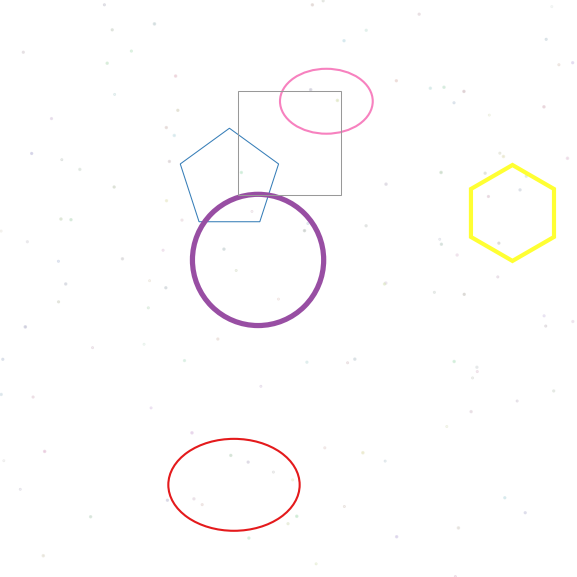[{"shape": "oval", "thickness": 1, "radius": 0.57, "center": [0.405, 0.16]}, {"shape": "pentagon", "thickness": 0.5, "radius": 0.45, "center": [0.397, 0.688]}, {"shape": "circle", "thickness": 2.5, "radius": 0.57, "center": [0.447, 0.549]}, {"shape": "hexagon", "thickness": 2, "radius": 0.42, "center": [0.887, 0.63]}, {"shape": "oval", "thickness": 1, "radius": 0.4, "center": [0.565, 0.824]}, {"shape": "square", "thickness": 0.5, "radius": 0.45, "center": [0.501, 0.752]}]